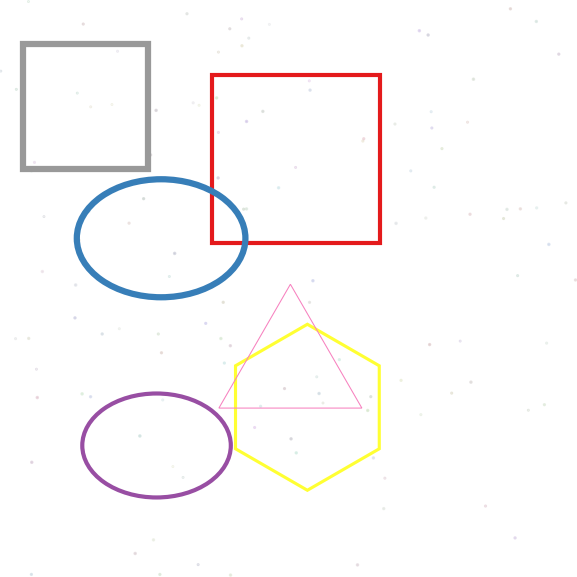[{"shape": "square", "thickness": 2, "radius": 0.73, "center": [0.513, 0.724]}, {"shape": "oval", "thickness": 3, "radius": 0.73, "center": [0.279, 0.587]}, {"shape": "oval", "thickness": 2, "radius": 0.64, "center": [0.271, 0.228]}, {"shape": "hexagon", "thickness": 1.5, "radius": 0.72, "center": [0.532, 0.294]}, {"shape": "triangle", "thickness": 0.5, "radius": 0.71, "center": [0.503, 0.364]}, {"shape": "square", "thickness": 3, "radius": 0.54, "center": [0.149, 0.814]}]